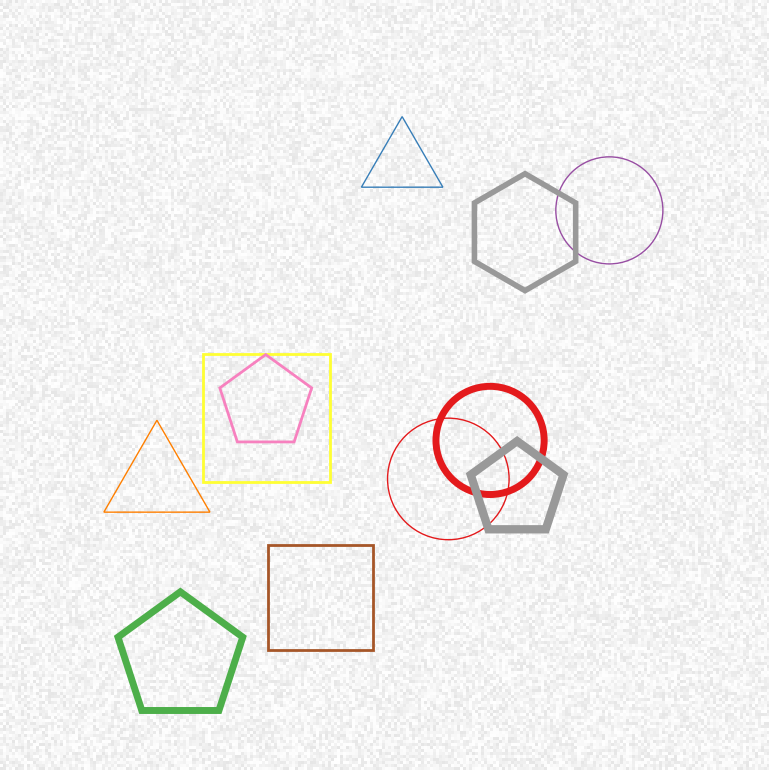[{"shape": "circle", "thickness": 2.5, "radius": 0.35, "center": [0.636, 0.428]}, {"shape": "circle", "thickness": 0.5, "radius": 0.39, "center": [0.582, 0.378]}, {"shape": "triangle", "thickness": 0.5, "radius": 0.31, "center": [0.522, 0.787]}, {"shape": "pentagon", "thickness": 2.5, "radius": 0.43, "center": [0.234, 0.146]}, {"shape": "circle", "thickness": 0.5, "radius": 0.35, "center": [0.791, 0.727]}, {"shape": "triangle", "thickness": 0.5, "radius": 0.4, "center": [0.204, 0.375]}, {"shape": "square", "thickness": 1, "radius": 0.41, "center": [0.346, 0.457]}, {"shape": "square", "thickness": 1, "radius": 0.34, "center": [0.416, 0.225]}, {"shape": "pentagon", "thickness": 1, "radius": 0.31, "center": [0.345, 0.477]}, {"shape": "hexagon", "thickness": 2, "radius": 0.38, "center": [0.682, 0.698]}, {"shape": "pentagon", "thickness": 3, "radius": 0.32, "center": [0.672, 0.364]}]